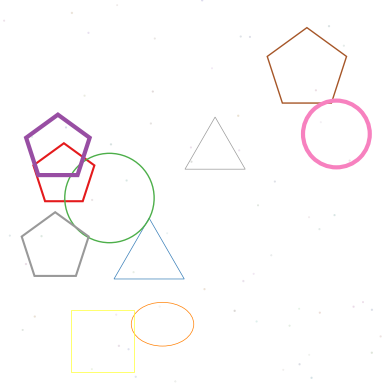[{"shape": "pentagon", "thickness": 1.5, "radius": 0.42, "center": [0.166, 0.545]}, {"shape": "triangle", "thickness": 0.5, "radius": 0.53, "center": [0.387, 0.328]}, {"shape": "circle", "thickness": 1, "radius": 0.58, "center": [0.284, 0.486]}, {"shape": "pentagon", "thickness": 3, "radius": 0.43, "center": [0.15, 0.615]}, {"shape": "oval", "thickness": 0.5, "radius": 0.41, "center": [0.422, 0.158]}, {"shape": "square", "thickness": 0.5, "radius": 0.4, "center": [0.266, 0.115]}, {"shape": "pentagon", "thickness": 1, "radius": 0.54, "center": [0.797, 0.82]}, {"shape": "circle", "thickness": 3, "radius": 0.43, "center": [0.874, 0.652]}, {"shape": "triangle", "thickness": 0.5, "radius": 0.45, "center": [0.559, 0.606]}, {"shape": "pentagon", "thickness": 1.5, "radius": 0.46, "center": [0.143, 0.357]}]